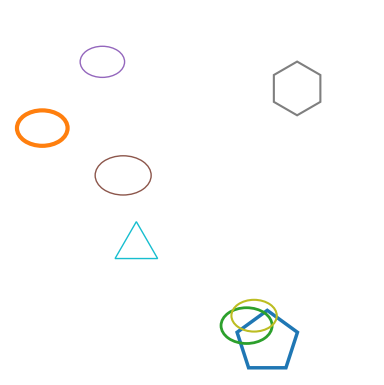[{"shape": "pentagon", "thickness": 2.5, "radius": 0.41, "center": [0.694, 0.111]}, {"shape": "oval", "thickness": 3, "radius": 0.33, "center": [0.11, 0.667]}, {"shape": "oval", "thickness": 2, "radius": 0.33, "center": [0.64, 0.154]}, {"shape": "oval", "thickness": 1, "radius": 0.29, "center": [0.266, 0.839]}, {"shape": "oval", "thickness": 1, "radius": 0.36, "center": [0.32, 0.544]}, {"shape": "hexagon", "thickness": 1.5, "radius": 0.35, "center": [0.772, 0.77]}, {"shape": "oval", "thickness": 1.5, "radius": 0.29, "center": [0.66, 0.18]}, {"shape": "triangle", "thickness": 1, "radius": 0.32, "center": [0.354, 0.36]}]